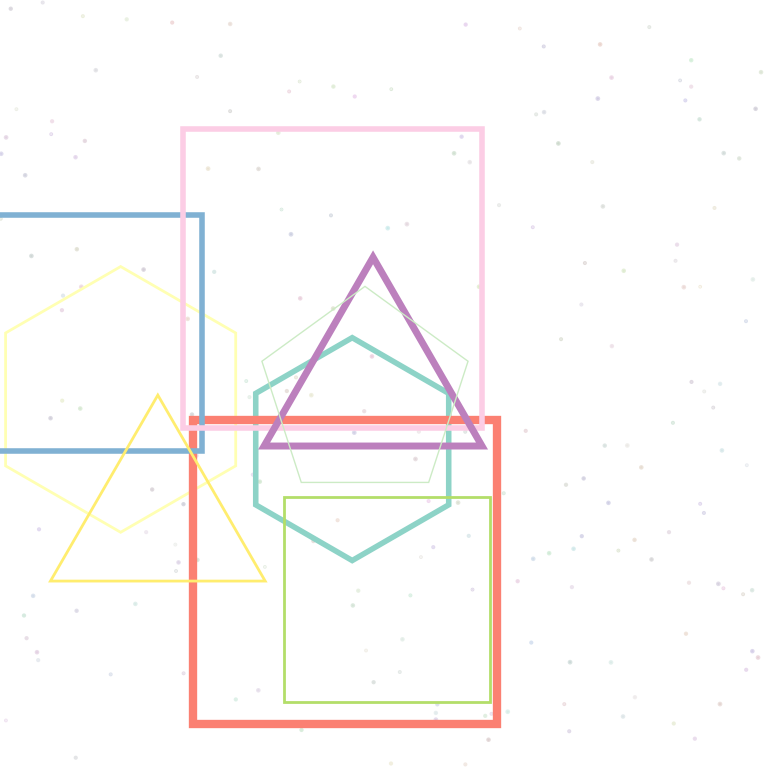[{"shape": "hexagon", "thickness": 2, "radius": 0.72, "center": [0.457, 0.417]}, {"shape": "hexagon", "thickness": 1, "radius": 0.86, "center": [0.157, 0.481]}, {"shape": "square", "thickness": 3, "radius": 0.99, "center": [0.448, 0.257]}, {"shape": "square", "thickness": 2, "radius": 0.77, "center": [0.109, 0.568]}, {"shape": "square", "thickness": 1, "radius": 0.67, "center": [0.503, 0.221]}, {"shape": "square", "thickness": 2, "radius": 0.97, "center": [0.432, 0.638]}, {"shape": "triangle", "thickness": 2.5, "radius": 0.82, "center": [0.484, 0.502]}, {"shape": "pentagon", "thickness": 0.5, "radius": 0.7, "center": [0.474, 0.487]}, {"shape": "triangle", "thickness": 1, "radius": 0.81, "center": [0.205, 0.326]}]